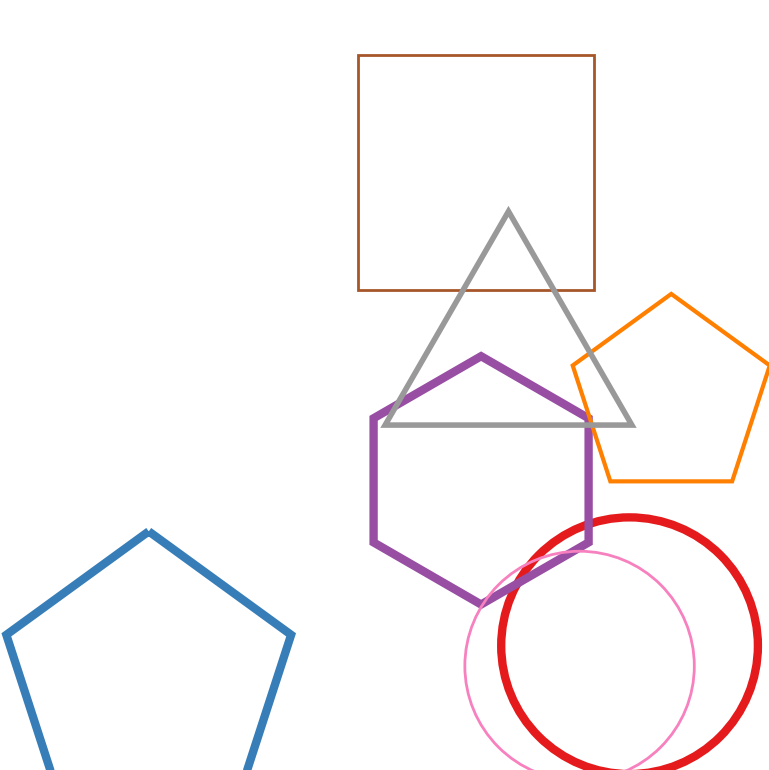[{"shape": "circle", "thickness": 3, "radius": 0.83, "center": [0.818, 0.161]}, {"shape": "pentagon", "thickness": 3, "radius": 0.97, "center": [0.193, 0.115]}, {"shape": "hexagon", "thickness": 3, "radius": 0.81, "center": [0.625, 0.376]}, {"shape": "pentagon", "thickness": 1.5, "radius": 0.67, "center": [0.872, 0.484]}, {"shape": "square", "thickness": 1, "radius": 0.76, "center": [0.618, 0.776]}, {"shape": "circle", "thickness": 1, "radius": 0.75, "center": [0.753, 0.135]}, {"shape": "triangle", "thickness": 2, "radius": 0.93, "center": [0.66, 0.54]}]